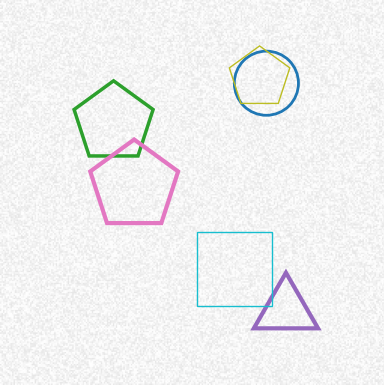[{"shape": "circle", "thickness": 2, "radius": 0.42, "center": [0.692, 0.784]}, {"shape": "pentagon", "thickness": 2.5, "radius": 0.54, "center": [0.295, 0.682]}, {"shape": "triangle", "thickness": 3, "radius": 0.48, "center": [0.743, 0.195]}, {"shape": "pentagon", "thickness": 3, "radius": 0.6, "center": [0.348, 0.518]}, {"shape": "pentagon", "thickness": 1, "radius": 0.41, "center": [0.674, 0.798]}, {"shape": "square", "thickness": 1, "radius": 0.48, "center": [0.608, 0.301]}]